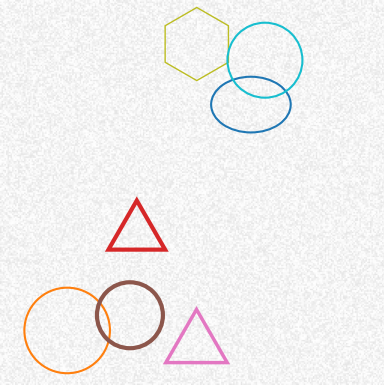[{"shape": "oval", "thickness": 1.5, "radius": 0.52, "center": [0.652, 0.728]}, {"shape": "circle", "thickness": 1.5, "radius": 0.56, "center": [0.174, 0.142]}, {"shape": "triangle", "thickness": 3, "radius": 0.42, "center": [0.355, 0.394]}, {"shape": "circle", "thickness": 3, "radius": 0.43, "center": [0.337, 0.181]}, {"shape": "triangle", "thickness": 2.5, "radius": 0.46, "center": [0.51, 0.104]}, {"shape": "hexagon", "thickness": 1, "radius": 0.47, "center": [0.511, 0.886]}, {"shape": "circle", "thickness": 1.5, "radius": 0.49, "center": [0.688, 0.844]}]